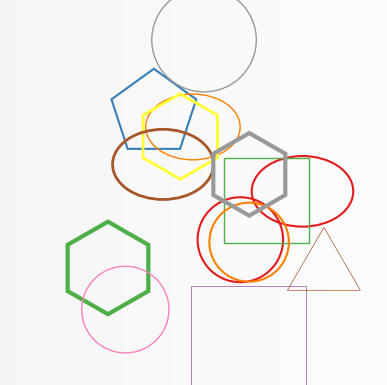[{"shape": "circle", "thickness": 1.5, "radius": 0.55, "center": [0.62, 0.377]}, {"shape": "oval", "thickness": 1.5, "radius": 0.65, "center": [0.781, 0.503]}, {"shape": "pentagon", "thickness": 1.5, "radius": 0.57, "center": [0.397, 0.706]}, {"shape": "square", "thickness": 1, "radius": 0.55, "center": [0.688, 0.479]}, {"shape": "hexagon", "thickness": 3, "radius": 0.6, "center": [0.279, 0.304]}, {"shape": "square", "thickness": 0.5, "radius": 0.75, "center": [0.641, 0.108]}, {"shape": "circle", "thickness": 1.5, "radius": 0.51, "center": [0.643, 0.371]}, {"shape": "oval", "thickness": 1, "radius": 0.61, "center": [0.498, 0.67]}, {"shape": "hexagon", "thickness": 2, "radius": 0.55, "center": [0.465, 0.646]}, {"shape": "oval", "thickness": 2, "radius": 0.65, "center": [0.421, 0.573]}, {"shape": "triangle", "thickness": 0.5, "radius": 0.54, "center": [0.836, 0.3]}, {"shape": "circle", "thickness": 1, "radius": 0.56, "center": [0.323, 0.196]}, {"shape": "circle", "thickness": 1, "radius": 0.67, "center": [0.527, 0.896]}, {"shape": "hexagon", "thickness": 3, "radius": 0.54, "center": [0.643, 0.547]}]